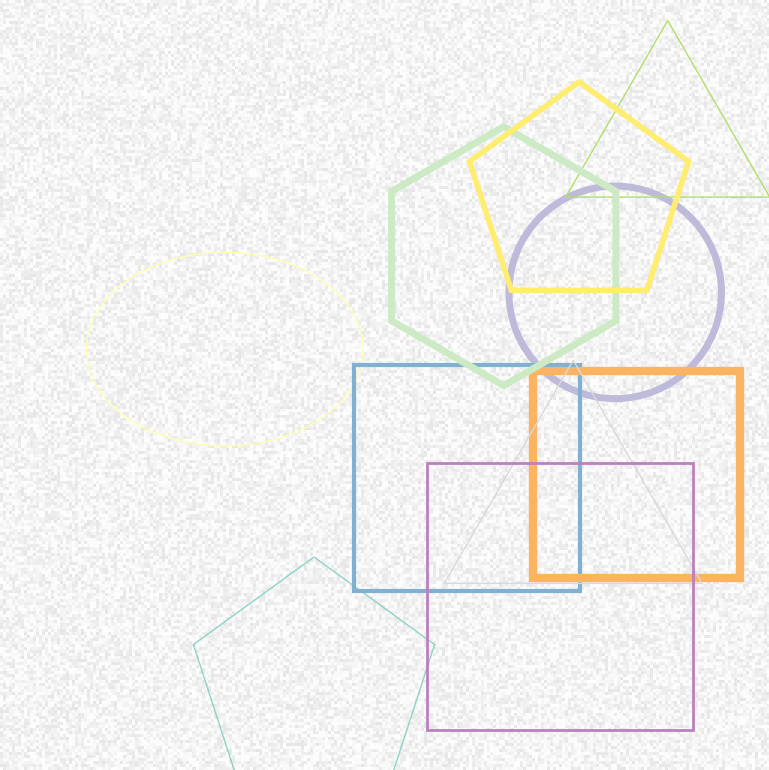[{"shape": "pentagon", "thickness": 0.5, "radius": 0.82, "center": [0.408, 0.112]}, {"shape": "oval", "thickness": 0.5, "radius": 0.9, "center": [0.292, 0.547]}, {"shape": "circle", "thickness": 2.5, "radius": 0.69, "center": [0.799, 0.62]}, {"shape": "square", "thickness": 1.5, "radius": 0.73, "center": [0.607, 0.38]}, {"shape": "square", "thickness": 3, "radius": 0.67, "center": [0.826, 0.384]}, {"shape": "triangle", "thickness": 0.5, "radius": 0.76, "center": [0.867, 0.82]}, {"shape": "triangle", "thickness": 0.5, "radius": 0.97, "center": [0.744, 0.339]}, {"shape": "square", "thickness": 1, "radius": 0.86, "center": [0.727, 0.225]}, {"shape": "hexagon", "thickness": 2.5, "radius": 0.84, "center": [0.654, 0.667]}, {"shape": "pentagon", "thickness": 2, "radius": 0.75, "center": [0.752, 0.744]}]